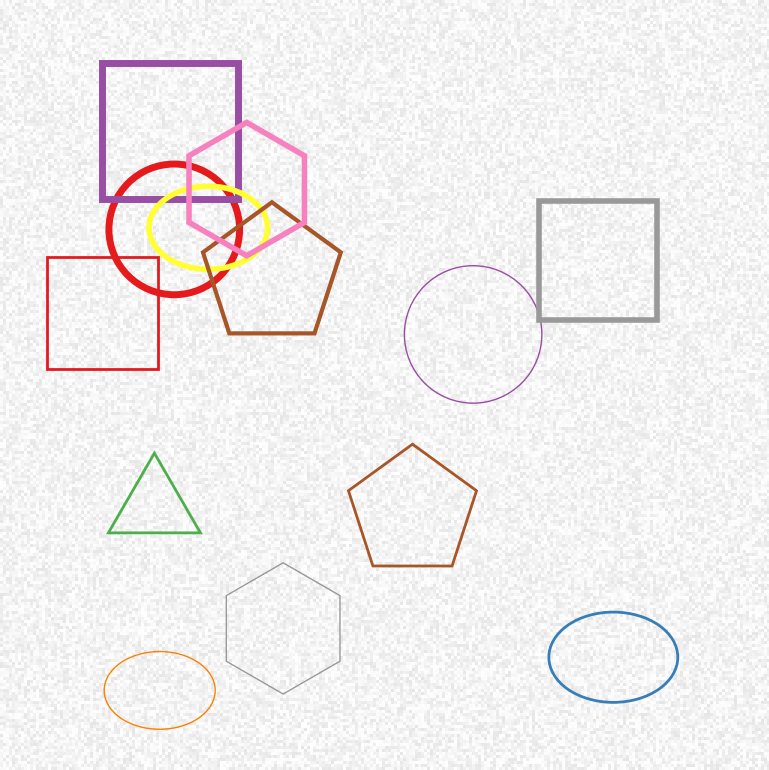[{"shape": "square", "thickness": 1, "radius": 0.36, "center": [0.133, 0.594]}, {"shape": "circle", "thickness": 2.5, "radius": 0.42, "center": [0.226, 0.702]}, {"shape": "oval", "thickness": 1, "radius": 0.42, "center": [0.797, 0.146]}, {"shape": "triangle", "thickness": 1, "radius": 0.35, "center": [0.201, 0.342]}, {"shape": "square", "thickness": 2.5, "radius": 0.44, "center": [0.221, 0.83]}, {"shape": "circle", "thickness": 0.5, "radius": 0.45, "center": [0.614, 0.566]}, {"shape": "oval", "thickness": 0.5, "radius": 0.36, "center": [0.207, 0.103]}, {"shape": "oval", "thickness": 2, "radius": 0.39, "center": [0.27, 0.704]}, {"shape": "pentagon", "thickness": 1.5, "radius": 0.47, "center": [0.353, 0.643]}, {"shape": "pentagon", "thickness": 1, "radius": 0.44, "center": [0.536, 0.336]}, {"shape": "hexagon", "thickness": 2, "radius": 0.43, "center": [0.32, 0.754]}, {"shape": "hexagon", "thickness": 0.5, "radius": 0.43, "center": [0.368, 0.184]}, {"shape": "square", "thickness": 2, "radius": 0.38, "center": [0.776, 0.662]}]